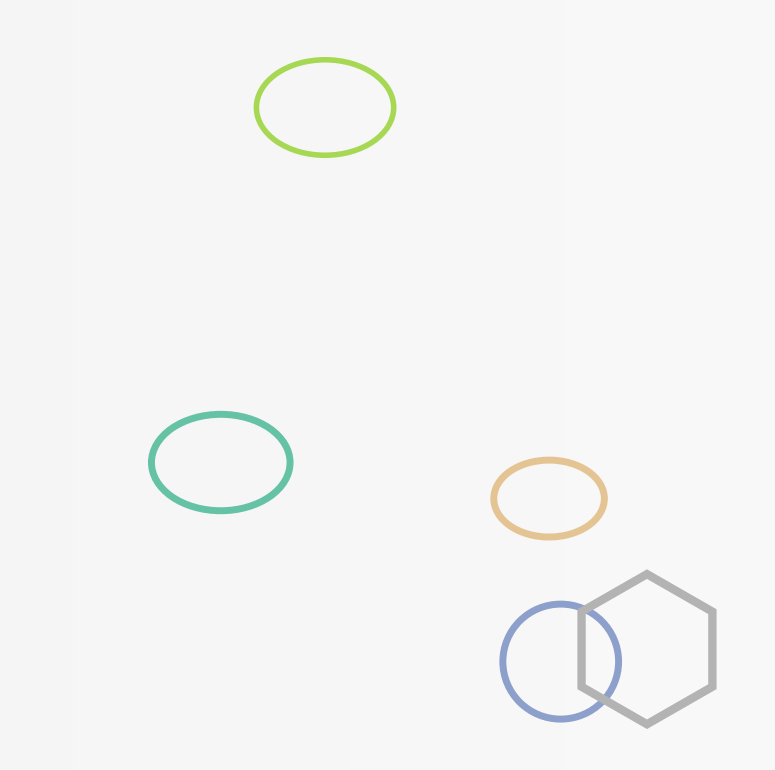[{"shape": "oval", "thickness": 2.5, "radius": 0.45, "center": [0.285, 0.399]}, {"shape": "circle", "thickness": 2.5, "radius": 0.37, "center": [0.724, 0.141]}, {"shape": "oval", "thickness": 2, "radius": 0.44, "center": [0.419, 0.86]}, {"shape": "oval", "thickness": 2.5, "radius": 0.36, "center": [0.708, 0.353]}, {"shape": "hexagon", "thickness": 3, "radius": 0.49, "center": [0.835, 0.157]}]